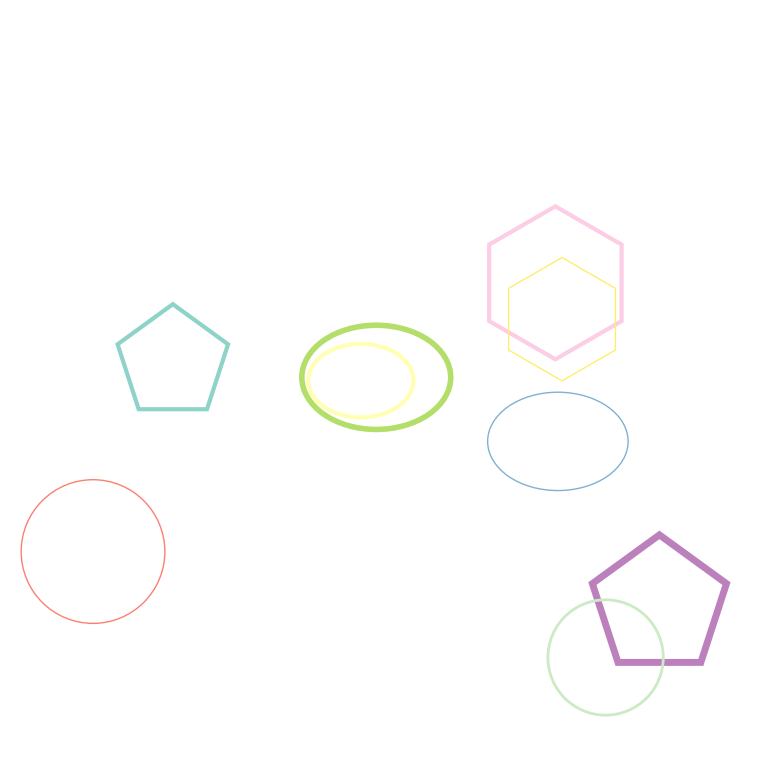[{"shape": "pentagon", "thickness": 1.5, "radius": 0.38, "center": [0.224, 0.53]}, {"shape": "oval", "thickness": 1.5, "radius": 0.34, "center": [0.469, 0.506]}, {"shape": "circle", "thickness": 0.5, "radius": 0.47, "center": [0.121, 0.284]}, {"shape": "oval", "thickness": 0.5, "radius": 0.46, "center": [0.725, 0.427]}, {"shape": "oval", "thickness": 2, "radius": 0.48, "center": [0.489, 0.51]}, {"shape": "hexagon", "thickness": 1.5, "radius": 0.5, "center": [0.721, 0.633]}, {"shape": "pentagon", "thickness": 2.5, "radius": 0.46, "center": [0.856, 0.214]}, {"shape": "circle", "thickness": 1, "radius": 0.37, "center": [0.786, 0.146]}, {"shape": "hexagon", "thickness": 0.5, "radius": 0.4, "center": [0.73, 0.585]}]